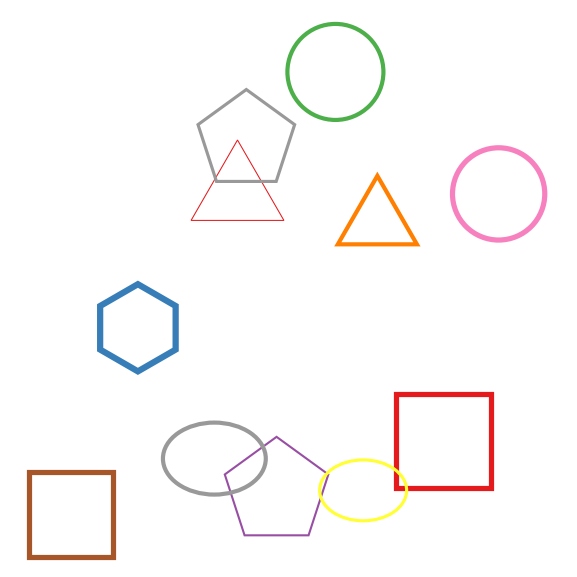[{"shape": "triangle", "thickness": 0.5, "radius": 0.46, "center": [0.411, 0.664]}, {"shape": "square", "thickness": 2.5, "radius": 0.41, "center": [0.768, 0.235]}, {"shape": "hexagon", "thickness": 3, "radius": 0.38, "center": [0.239, 0.432]}, {"shape": "circle", "thickness": 2, "radius": 0.42, "center": [0.581, 0.875]}, {"shape": "pentagon", "thickness": 1, "radius": 0.47, "center": [0.479, 0.148]}, {"shape": "triangle", "thickness": 2, "radius": 0.4, "center": [0.653, 0.616]}, {"shape": "oval", "thickness": 1.5, "radius": 0.38, "center": [0.629, 0.15]}, {"shape": "square", "thickness": 2.5, "radius": 0.37, "center": [0.123, 0.108]}, {"shape": "circle", "thickness": 2.5, "radius": 0.4, "center": [0.863, 0.663]}, {"shape": "pentagon", "thickness": 1.5, "radius": 0.44, "center": [0.427, 0.756]}, {"shape": "oval", "thickness": 2, "radius": 0.45, "center": [0.371, 0.205]}]